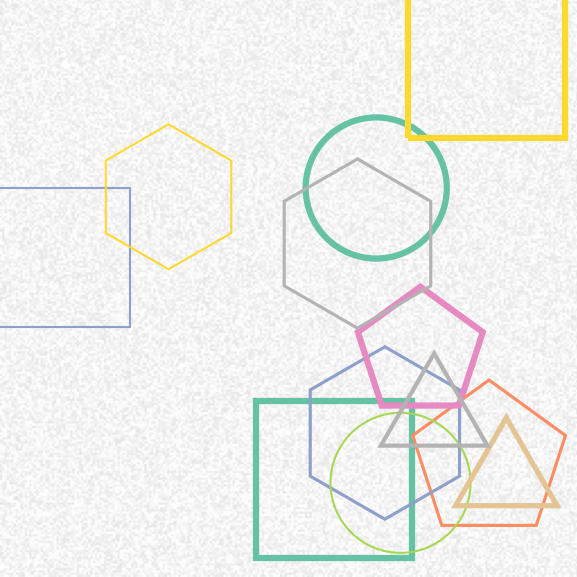[{"shape": "square", "thickness": 3, "radius": 0.68, "center": [0.579, 0.169]}, {"shape": "circle", "thickness": 3, "radius": 0.61, "center": [0.651, 0.674]}, {"shape": "pentagon", "thickness": 1.5, "radius": 0.7, "center": [0.847, 0.202]}, {"shape": "hexagon", "thickness": 1.5, "radius": 0.75, "center": [0.666, 0.249]}, {"shape": "square", "thickness": 1, "radius": 0.6, "center": [0.106, 0.553]}, {"shape": "pentagon", "thickness": 3, "radius": 0.57, "center": [0.728, 0.389]}, {"shape": "circle", "thickness": 1, "radius": 0.61, "center": [0.694, 0.163]}, {"shape": "square", "thickness": 3, "radius": 0.68, "center": [0.842, 0.896]}, {"shape": "hexagon", "thickness": 1, "radius": 0.63, "center": [0.292, 0.658]}, {"shape": "triangle", "thickness": 2.5, "radius": 0.51, "center": [0.877, 0.174]}, {"shape": "triangle", "thickness": 2, "radius": 0.53, "center": [0.752, 0.281]}, {"shape": "hexagon", "thickness": 1.5, "radius": 0.73, "center": [0.619, 0.577]}]